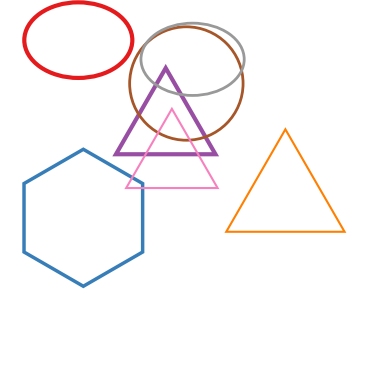[{"shape": "oval", "thickness": 3, "radius": 0.7, "center": [0.203, 0.896]}, {"shape": "hexagon", "thickness": 2.5, "radius": 0.89, "center": [0.216, 0.434]}, {"shape": "triangle", "thickness": 3, "radius": 0.75, "center": [0.43, 0.674]}, {"shape": "triangle", "thickness": 1.5, "radius": 0.89, "center": [0.741, 0.487]}, {"shape": "circle", "thickness": 2, "radius": 0.74, "center": [0.484, 0.783]}, {"shape": "triangle", "thickness": 1.5, "radius": 0.69, "center": [0.446, 0.58]}, {"shape": "oval", "thickness": 2, "radius": 0.67, "center": [0.5, 0.846]}]